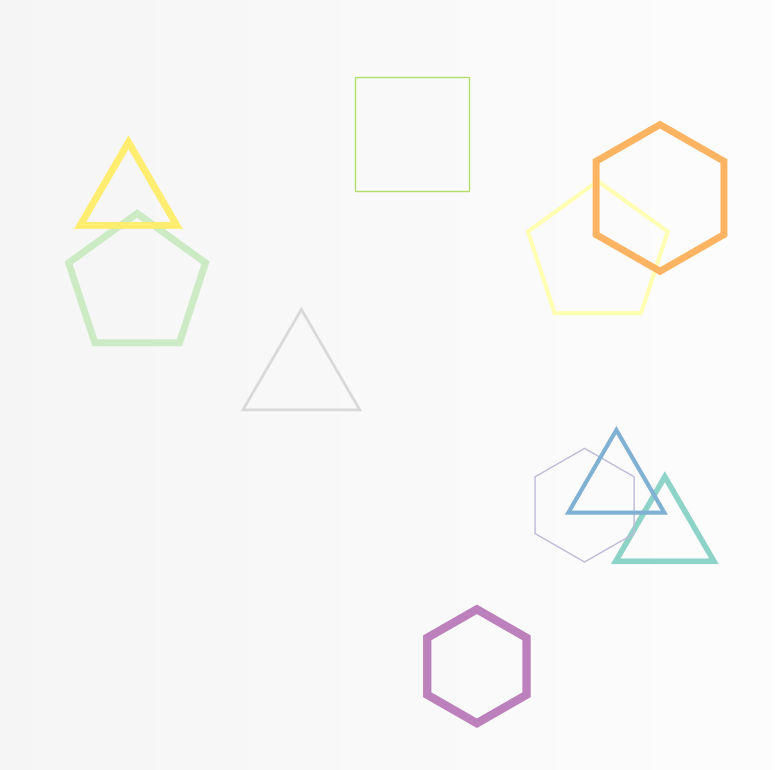[{"shape": "triangle", "thickness": 2, "radius": 0.37, "center": [0.858, 0.308]}, {"shape": "pentagon", "thickness": 1.5, "radius": 0.47, "center": [0.771, 0.67]}, {"shape": "hexagon", "thickness": 0.5, "radius": 0.37, "center": [0.754, 0.344]}, {"shape": "triangle", "thickness": 1.5, "radius": 0.36, "center": [0.795, 0.37]}, {"shape": "hexagon", "thickness": 2.5, "radius": 0.48, "center": [0.852, 0.743]}, {"shape": "square", "thickness": 0.5, "radius": 0.37, "center": [0.532, 0.826]}, {"shape": "triangle", "thickness": 1, "radius": 0.43, "center": [0.389, 0.511]}, {"shape": "hexagon", "thickness": 3, "radius": 0.37, "center": [0.615, 0.135]}, {"shape": "pentagon", "thickness": 2.5, "radius": 0.46, "center": [0.177, 0.63]}, {"shape": "triangle", "thickness": 2.5, "radius": 0.36, "center": [0.166, 0.743]}]